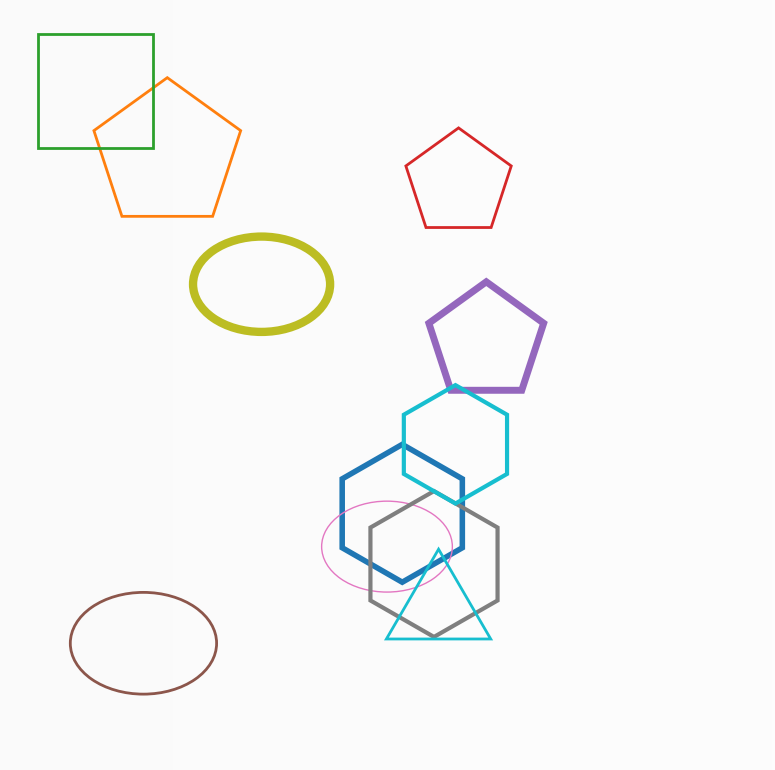[{"shape": "hexagon", "thickness": 2, "radius": 0.45, "center": [0.519, 0.333]}, {"shape": "pentagon", "thickness": 1, "radius": 0.5, "center": [0.216, 0.8]}, {"shape": "square", "thickness": 1, "radius": 0.37, "center": [0.123, 0.882]}, {"shape": "pentagon", "thickness": 1, "radius": 0.36, "center": [0.592, 0.762]}, {"shape": "pentagon", "thickness": 2.5, "radius": 0.39, "center": [0.627, 0.556]}, {"shape": "oval", "thickness": 1, "radius": 0.47, "center": [0.185, 0.165]}, {"shape": "oval", "thickness": 0.5, "radius": 0.42, "center": [0.499, 0.29]}, {"shape": "hexagon", "thickness": 1.5, "radius": 0.47, "center": [0.56, 0.268]}, {"shape": "oval", "thickness": 3, "radius": 0.44, "center": [0.338, 0.631]}, {"shape": "hexagon", "thickness": 1.5, "radius": 0.38, "center": [0.588, 0.423]}, {"shape": "triangle", "thickness": 1, "radius": 0.39, "center": [0.566, 0.209]}]